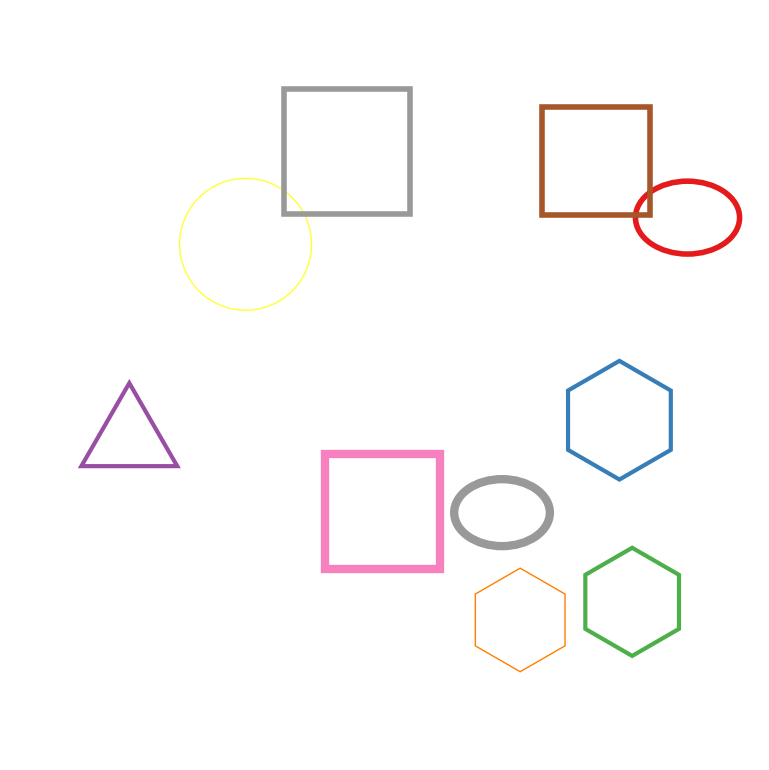[{"shape": "oval", "thickness": 2, "radius": 0.34, "center": [0.893, 0.717]}, {"shape": "hexagon", "thickness": 1.5, "radius": 0.39, "center": [0.804, 0.454]}, {"shape": "hexagon", "thickness": 1.5, "radius": 0.35, "center": [0.821, 0.218]}, {"shape": "triangle", "thickness": 1.5, "radius": 0.36, "center": [0.168, 0.431]}, {"shape": "hexagon", "thickness": 0.5, "radius": 0.34, "center": [0.676, 0.195]}, {"shape": "circle", "thickness": 0.5, "radius": 0.43, "center": [0.319, 0.683]}, {"shape": "square", "thickness": 2, "radius": 0.35, "center": [0.774, 0.791]}, {"shape": "square", "thickness": 3, "radius": 0.37, "center": [0.496, 0.336]}, {"shape": "square", "thickness": 2, "radius": 0.41, "center": [0.451, 0.803]}, {"shape": "oval", "thickness": 3, "radius": 0.31, "center": [0.652, 0.334]}]